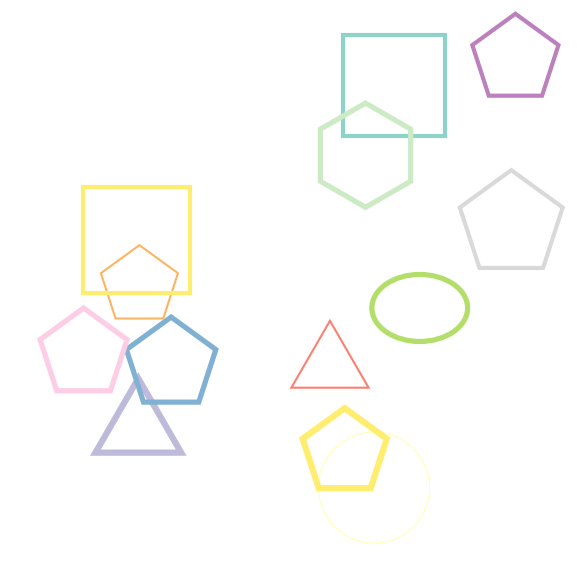[{"shape": "square", "thickness": 2, "radius": 0.44, "center": [0.682, 0.851]}, {"shape": "circle", "thickness": 0.5, "radius": 0.48, "center": [0.648, 0.155]}, {"shape": "triangle", "thickness": 3, "radius": 0.43, "center": [0.24, 0.258]}, {"shape": "triangle", "thickness": 1, "radius": 0.39, "center": [0.571, 0.366]}, {"shape": "pentagon", "thickness": 2.5, "radius": 0.41, "center": [0.296, 0.369]}, {"shape": "pentagon", "thickness": 1, "radius": 0.35, "center": [0.241, 0.504]}, {"shape": "oval", "thickness": 2.5, "radius": 0.41, "center": [0.727, 0.466]}, {"shape": "pentagon", "thickness": 2.5, "radius": 0.4, "center": [0.145, 0.387]}, {"shape": "pentagon", "thickness": 2, "radius": 0.47, "center": [0.885, 0.611]}, {"shape": "pentagon", "thickness": 2, "radius": 0.39, "center": [0.892, 0.897]}, {"shape": "hexagon", "thickness": 2.5, "radius": 0.45, "center": [0.633, 0.73]}, {"shape": "square", "thickness": 2, "radius": 0.46, "center": [0.237, 0.584]}, {"shape": "pentagon", "thickness": 3, "radius": 0.38, "center": [0.597, 0.216]}]